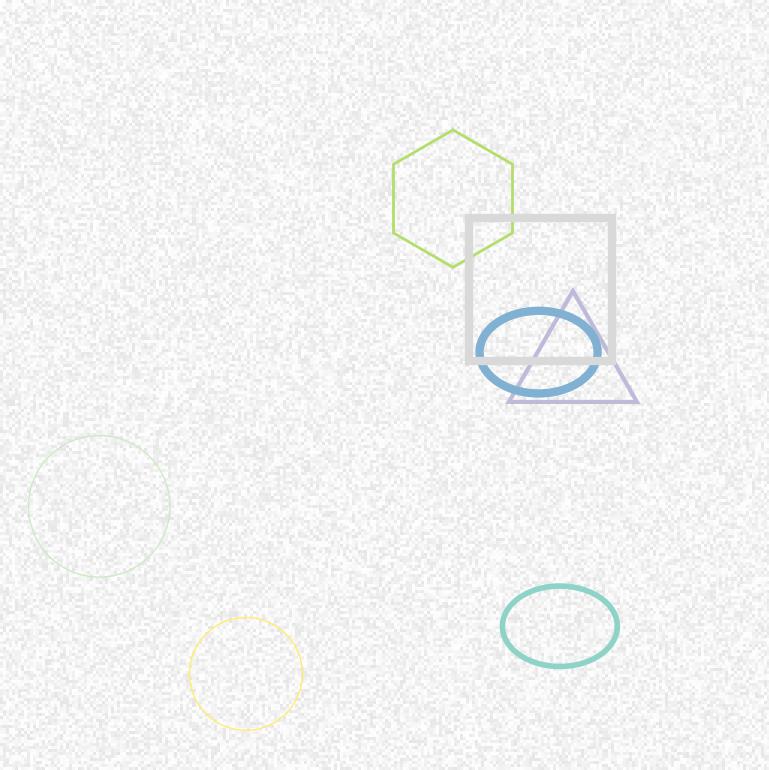[{"shape": "oval", "thickness": 2, "radius": 0.37, "center": [0.727, 0.187]}, {"shape": "triangle", "thickness": 1.5, "radius": 0.48, "center": [0.744, 0.526]}, {"shape": "oval", "thickness": 3, "radius": 0.38, "center": [0.699, 0.543]}, {"shape": "hexagon", "thickness": 1, "radius": 0.45, "center": [0.588, 0.742]}, {"shape": "square", "thickness": 3, "radius": 0.46, "center": [0.702, 0.624]}, {"shape": "circle", "thickness": 0.5, "radius": 0.46, "center": [0.129, 0.342]}, {"shape": "circle", "thickness": 0.5, "radius": 0.37, "center": [0.319, 0.125]}]